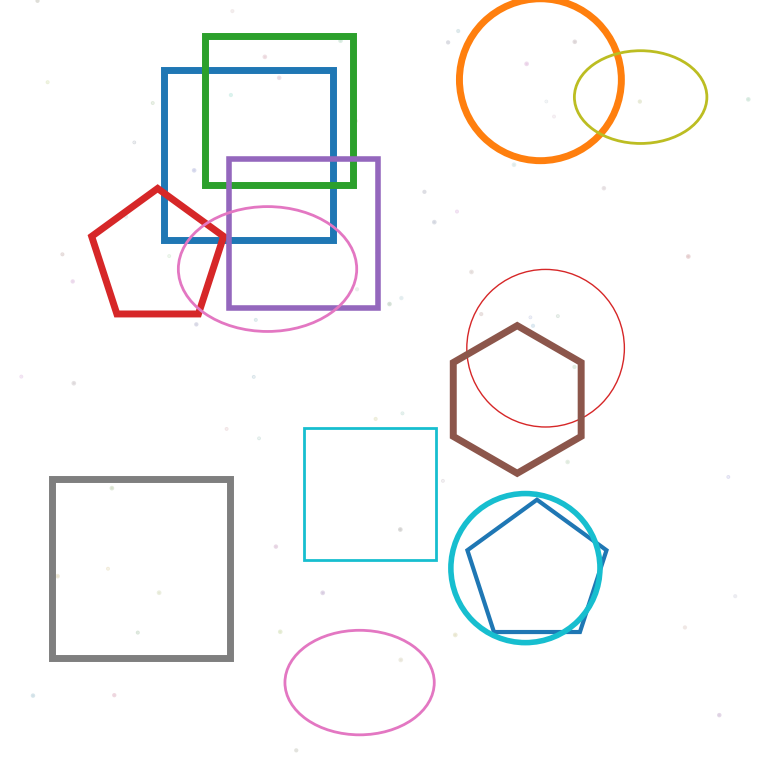[{"shape": "square", "thickness": 2.5, "radius": 0.55, "center": [0.323, 0.799]}, {"shape": "pentagon", "thickness": 1.5, "radius": 0.47, "center": [0.697, 0.256]}, {"shape": "circle", "thickness": 2.5, "radius": 0.53, "center": [0.702, 0.896]}, {"shape": "square", "thickness": 2.5, "radius": 0.48, "center": [0.363, 0.856]}, {"shape": "circle", "thickness": 0.5, "radius": 0.51, "center": [0.709, 0.548]}, {"shape": "pentagon", "thickness": 2.5, "radius": 0.45, "center": [0.205, 0.665]}, {"shape": "square", "thickness": 2, "radius": 0.48, "center": [0.394, 0.697]}, {"shape": "hexagon", "thickness": 2.5, "radius": 0.48, "center": [0.672, 0.481]}, {"shape": "oval", "thickness": 1, "radius": 0.58, "center": [0.347, 0.651]}, {"shape": "oval", "thickness": 1, "radius": 0.48, "center": [0.467, 0.114]}, {"shape": "square", "thickness": 2.5, "radius": 0.58, "center": [0.183, 0.262]}, {"shape": "oval", "thickness": 1, "radius": 0.43, "center": [0.832, 0.874]}, {"shape": "square", "thickness": 1, "radius": 0.43, "center": [0.481, 0.358]}, {"shape": "circle", "thickness": 2, "radius": 0.48, "center": [0.682, 0.262]}]